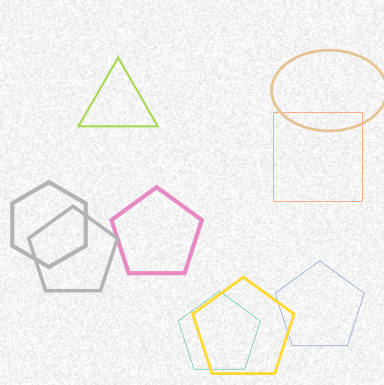[{"shape": "pentagon", "thickness": 0.5, "radius": 0.56, "center": [0.57, 0.132]}, {"shape": "square", "thickness": 0.5, "radius": 0.58, "center": [0.824, 0.593]}, {"shape": "pentagon", "thickness": 0.5, "radius": 0.61, "center": [0.83, 0.201]}, {"shape": "pentagon", "thickness": 3, "radius": 0.62, "center": [0.407, 0.39]}, {"shape": "triangle", "thickness": 1.5, "radius": 0.59, "center": [0.307, 0.731]}, {"shape": "pentagon", "thickness": 2, "radius": 0.69, "center": [0.632, 0.142]}, {"shape": "oval", "thickness": 2, "radius": 0.75, "center": [0.855, 0.765]}, {"shape": "pentagon", "thickness": 2.5, "radius": 0.61, "center": [0.19, 0.343]}, {"shape": "hexagon", "thickness": 3, "radius": 0.55, "center": [0.127, 0.417]}]